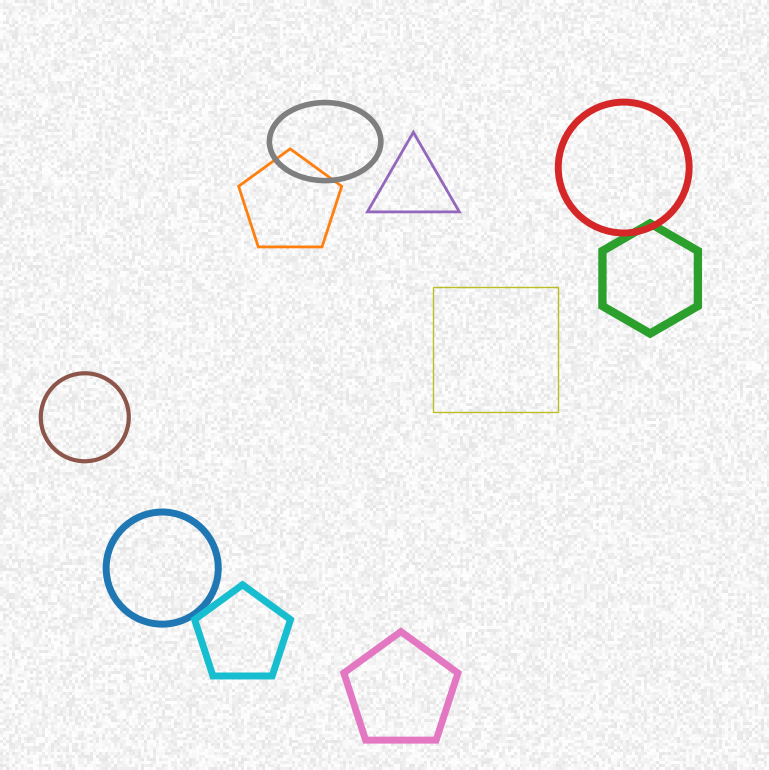[{"shape": "circle", "thickness": 2.5, "radius": 0.36, "center": [0.211, 0.262]}, {"shape": "pentagon", "thickness": 1, "radius": 0.35, "center": [0.377, 0.736]}, {"shape": "hexagon", "thickness": 3, "radius": 0.36, "center": [0.844, 0.638]}, {"shape": "circle", "thickness": 2.5, "radius": 0.42, "center": [0.81, 0.782]}, {"shape": "triangle", "thickness": 1, "radius": 0.34, "center": [0.537, 0.759]}, {"shape": "circle", "thickness": 1.5, "radius": 0.29, "center": [0.11, 0.458]}, {"shape": "pentagon", "thickness": 2.5, "radius": 0.39, "center": [0.521, 0.102]}, {"shape": "oval", "thickness": 2, "radius": 0.36, "center": [0.422, 0.816]}, {"shape": "square", "thickness": 0.5, "radius": 0.41, "center": [0.643, 0.547]}, {"shape": "pentagon", "thickness": 2.5, "radius": 0.33, "center": [0.315, 0.175]}]